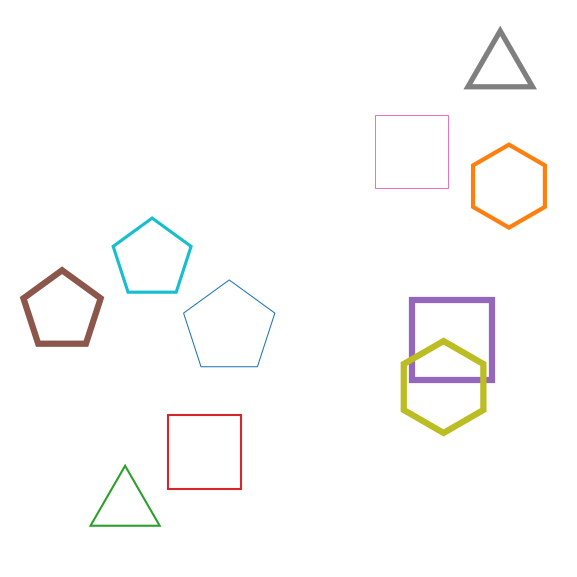[{"shape": "pentagon", "thickness": 0.5, "radius": 0.42, "center": [0.397, 0.431]}, {"shape": "hexagon", "thickness": 2, "radius": 0.36, "center": [0.881, 0.677]}, {"shape": "triangle", "thickness": 1, "radius": 0.35, "center": [0.217, 0.123]}, {"shape": "square", "thickness": 1, "radius": 0.32, "center": [0.354, 0.217]}, {"shape": "square", "thickness": 3, "radius": 0.34, "center": [0.782, 0.411]}, {"shape": "pentagon", "thickness": 3, "radius": 0.35, "center": [0.107, 0.461]}, {"shape": "square", "thickness": 0.5, "radius": 0.32, "center": [0.712, 0.737]}, {"shape": "triangle", "thickness": 2.5, "radius": 0.32, "center": [0.866, 0.881]}, {"shape": "hexagon", "thickness": 3, "radius": 0.4, "center": [0.768, 0.329]}, {"shape": "pentagon", "thickness": 1.5, "radius": 0.35, "center": [0.263, 0.551]}]